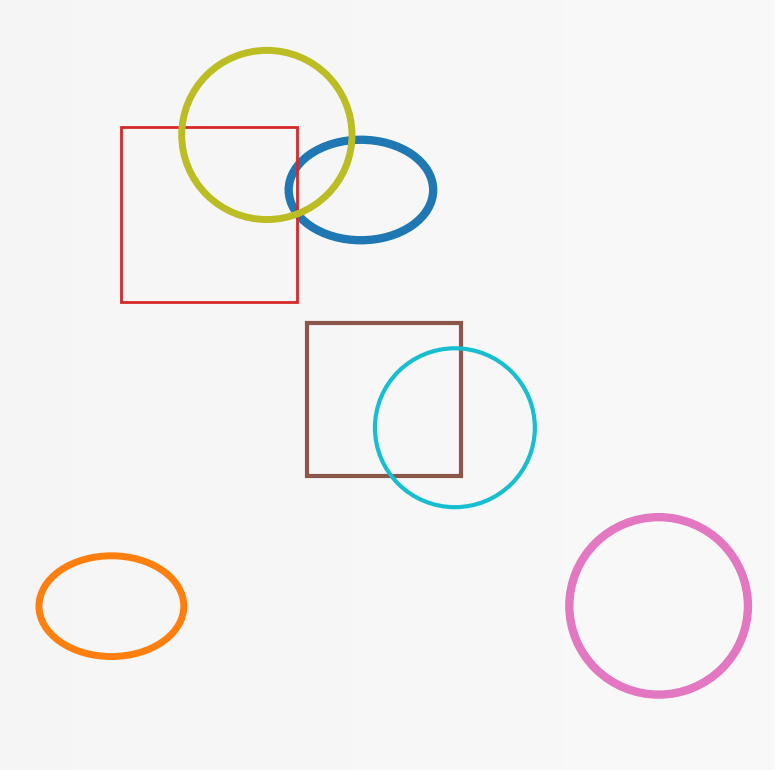[{"shape": "oval", "thickness": 3, "radius": 0.47, "center": [0.466, 0.753]}, {"shape": "oval", "thickness": 2.5, "radius": 0.47, "center": [0.144, 0.213]}, {"shape": "square", "thickness": 1, "radius": 0.57, "center": [0.269, 0.721]}, {"shape": "square", "thickness": 1.5, "radius": 0.5, "center": [0.496, 0.482]}, {"shape": "circle", "thickness": 3, "radius": 0.58, "center": [0.85, 0.213]}, {"shape": "circle", "thickness": 2.5, "radius": 0.55, "center": [0.344, 0.825]}, {"shape": "circle", "thickness": 1.5, "radius": 0.52, "center": [0.587, 0.445]}]